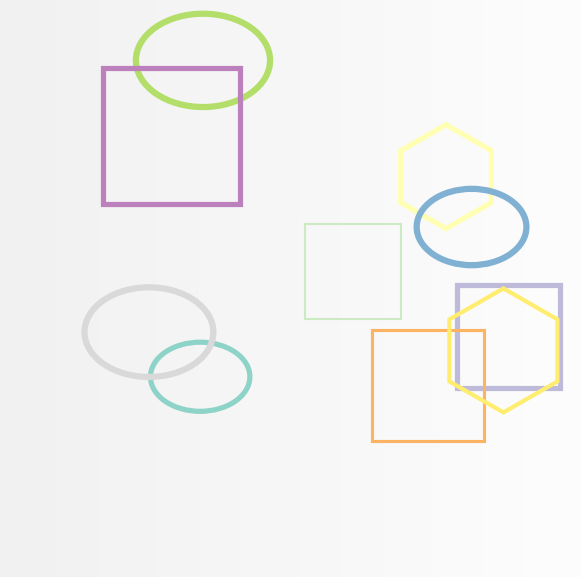[{"shape": "oval", "thickness": 2.5, "radius": 0.43, "center": [0.344, 0.347]}, {"shape": "hexagon", "thickness": 2.5, "radius": 0.45, "center": [0.767, 0.693]}, {"shape": "square", "thickness": 2.5, "radius": 0.44, "center": [0.874, 0.416]}, {"shape": "oval", "thickness": 3, "radius": 0.47, "center": [0.811, 0.606]}, {"shape": "square", "thickness": 1.5, "radius": 0.48, "center": [0.736, 0.332]}, {"shape": "oval", "thickness": 3, "radius": 0.58, "center": [0.349, 0.895]}, {"shape": "oval", "thickness": 3, "radius": 0.55, "center": [0.256, 0.424]}, {"shape": "square", "thickness": 2.5, "radius": 0.59, "center": [0.295, 0.763]}, {"shape": "square", "thickness": 1, "radius": 0.41, "center": [0.607, 0.529]}, {"shape": "hexagon", "thickness": 2, "radius": 0.54, "center": [0.866, 0.392]}]